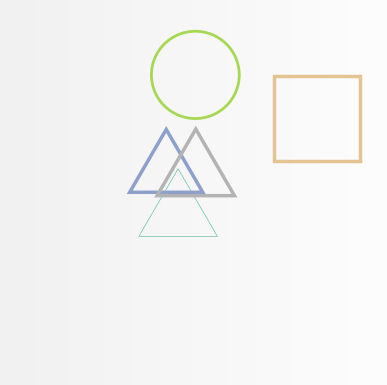[{"shape": "triangle", "thickness": 0.5, "radius": 0.59, "center": [0.46, 0.444]}, {"shape": "triangle", "thickness": 2.5, "radius": 0.54, "center": [0.429, 0.555]}, {"shape": "circle", "thickness": 2, "radius": 0.57, "center": [0.504, 0.805]}, {"shape": "square", "thickness": 2.5, "radius": 0.55, "center": [0.818, 0.693]}, {"shape": "triangle", "thickness": 2.5, "radius": 0.58, "center": [0.505, 0.549]}]